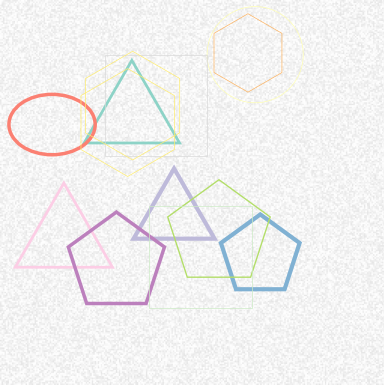[{"shape": "triangle", "thickness": 2, "radius": 0.72, "center": [0.342, 0.7]}, {"shape": "circle", "thickness": 0.5, "radius": 0.62, "center": [0.663, 0.858]}, {"shape": "triangle", "thickness": 3, "radius": 0.61, "center": [0.452, 0.441]}, {"shape": "oval", "thickness": 2.5, "radius": 0.56, "center": [0.135, 0.677]}, {"shape": "pentagon", "thickness": 3, "radius": 0.54, "center": [0.676, 0.336]}, {"shape": "hexagon", "thickness": 0.5, "radius": 0.51, "center": [0.644, 0.862]}, {"shape": "pentagon", "thickness": 1, "radius": 0.7, "center": [0.569, 0.393]}, {"shape": "triangle", "thickness": 2, "radius": 0.73, "center": [0.166, 0.379]}, {"shape": "square", "thickness": 0.5, "radius": 0.66, "center": [0.405, 0.727]}, {"shape": "pentagon", "thickness": 2.5, "radius": 0.66, "center": [0.302, 0.318]}, {"shape": "square", "thickness": 0.5, "radius": 0.67, "center": [0.522, 0.332]}, {"shape": "hexagon", "thickness": 0.5, "radius": 0.71, "center": [0.345, 0.726]}, {"shape": "hexagon", "thickness": 0.5, "radius": 0.7, "center": [0.332, 0.682]}]